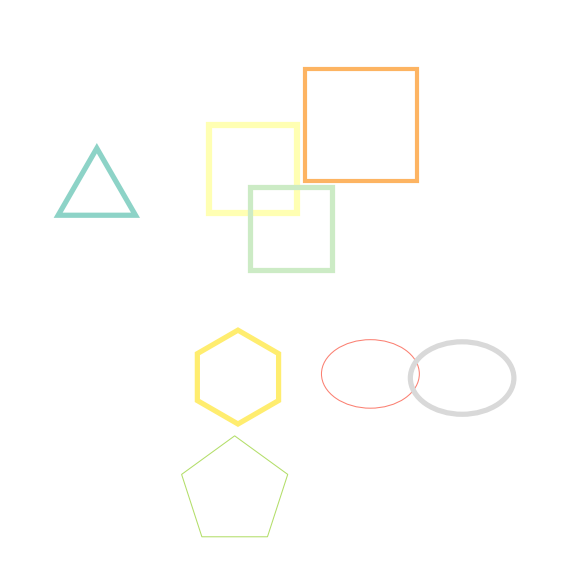[{"shape": "triangle", "thickness": 2.5, "radius": 0.39, "center": [0.168, 0.665]}, {"shape": "square", "thickness": 3, "radius": 0.38, "center": [0.438, 0.707]}, {"shape": "oval", "thickness": 0.5, "radius": 0.42, "center": [0.641, 0.352]}, {"shape": "square", "thickness": 2, "radius": 0.49, "center": [0.625, 0.783]}, {"shape": "pentagon", "thickness": 0.5, "radius": 0.48, "center": [0.406, 0.148]}, {"shape": "oval", "thickness": 2.5, "radius": 0.45, "center": [0.8, 0.345]}, {"shape": "square", "thickness": 2.5, "radius": 0.36, "center": [0.504, 0.603]}, {"shape": "hexagon", "thickness": 2.5, "radius": 0.41, "center": [0.412, 0.346]}]